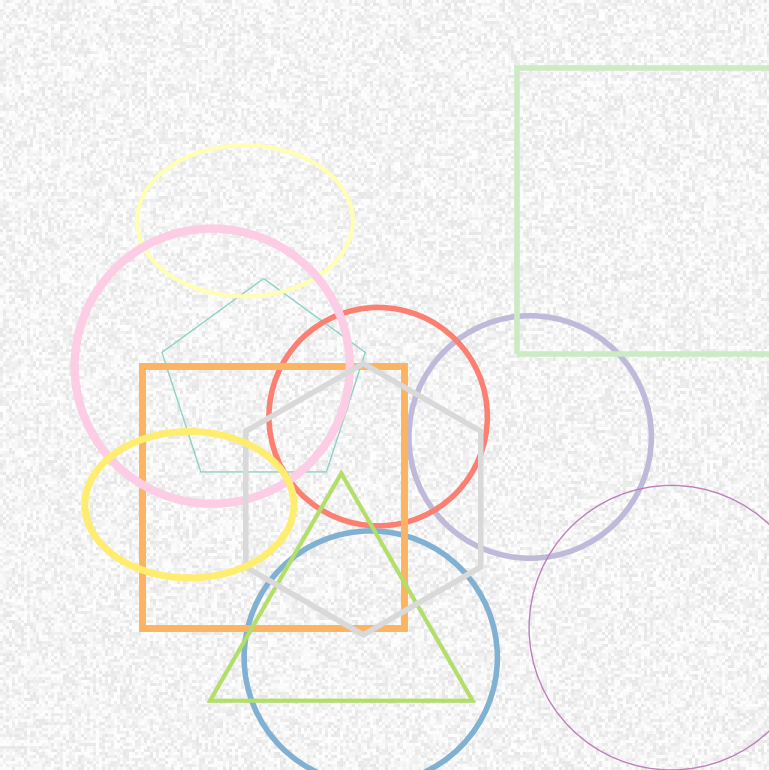[{"shape": "pentagon", "thickness": 0.5, "radius": 0.69, "center": [0.342, 0.499]}, {"shape": "oval", "thickness": 1.5, "radius": 0.7, "center": [0.318, 0.713]}, {"shape": "circle", "thickness": 2, "radius": 0.79, "center": [0.688, 0.432]}, {"shape": "circle", "thickness": 2, "radius": 0.71, "center": [0.491, 0.459]}, {"shape": "circle", "thickness": 2, "radius": 0.82, "center": [0.482, 0.146]}, {"shape": "square", "thickness": 2.5, "radius": 0.85, "center": [0.354, 0.354]}, {"shape": "triangle", "thickness": 1.5, "radius": 0.98, "center": [0.443, 0.188]}, {"shape": "circle", "thickness": 3, "radius": 0.89, "center": [0.276, 0.525]}, {"shape": "hexagon", "thickness": 2, "radius": 0.88, "center": [0.472, 0.352]}, {"shape": "circle", "thickness": 0.5, "radius": 0.92, "center": [0.872, 0.185]}, {"shape": "square", "thickness": 2, "radius": 0.93, "center": [0.858, 0.726]}, {"shape": "oval", "thickness": 2.5, "radius": 0.68, "center": [0.246, 0.345]}]